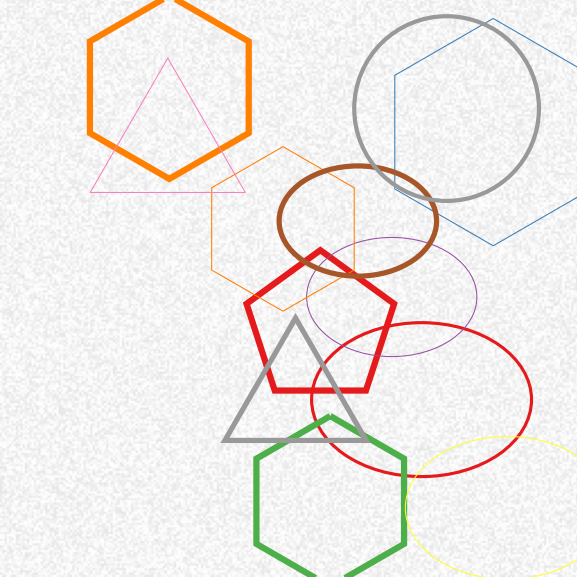[{"shape": "pentagon", "thickness": 3, "radius": 0.67, "center": [0.555, 0.432]}, {"shape": "oval", "thickness": 1.5, "radius": 0.95, "center": [0.73, 0.307]}, {"shape": "hexagon", "thickness": 0.5, "radius": 0.98, "center": [0.854, 0.77]}, {"shape": "hexagon", "thickness": 3, "radius": 0.74, "center": [0.572, 0.131]}, {"shape": "oval", "thickness": 0.5, "radius": 0.74, "center": [0.678, 0.485]}, {"shape": "hexagon", "thickness": 3, "radius": 0.79, "center": [0.293, 0.848]}, {"shape": "hexagon", "thickness": 0.5, "radius": 0.71, "center": [0.49, 0.603]}, {"shape": "oval", "thickness": 0.5, "radius": 0.88, "center": [0.878, 0.12]}, {"shape": "oval", "thickness": 2.5, "radius": 0.68, "center": [0.62, 0.616]}, {"shape": "triangle", "thickness": 0.5, "radius": 0.78, "center": [0.291, 0.743]}, {"shape": "triangle", "thickness": 2.5, "radius": 0.71, "center": [0.512, 0.307]}, {"shape": "circle", "thickness": 2, "radius": 0.8, "center": [0.773, 0.811]}]